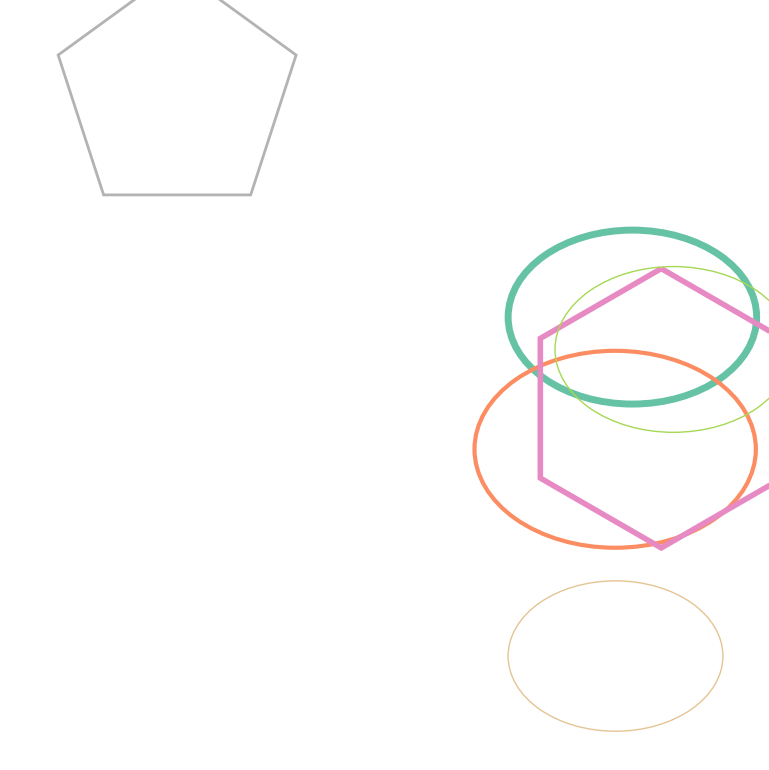[{"shape": "oval", "thickness": 2.5, "radius": 0.81, "center": [0.821, 0.588]}, {"shape": "oval", "thickness": 1.5, "radius": 0.91, "center": [0.799, 0.417]}, {"shape": "hexagon", "thickness": 2, "radius": 0.91, "center": [0.859, 0.47]}, {"shape": "oval", "thickness": 0.5, "radius": 0.77, "center": [0.875, 0.546]}, {"shape": "oval", "thickness": 0.5, "radius": 0.7, "center": [0.799, 0.148]}, {"shape": "pentagon", "thickness": 1, "radius": 0.81, "center": [0.23, 0.878]}]